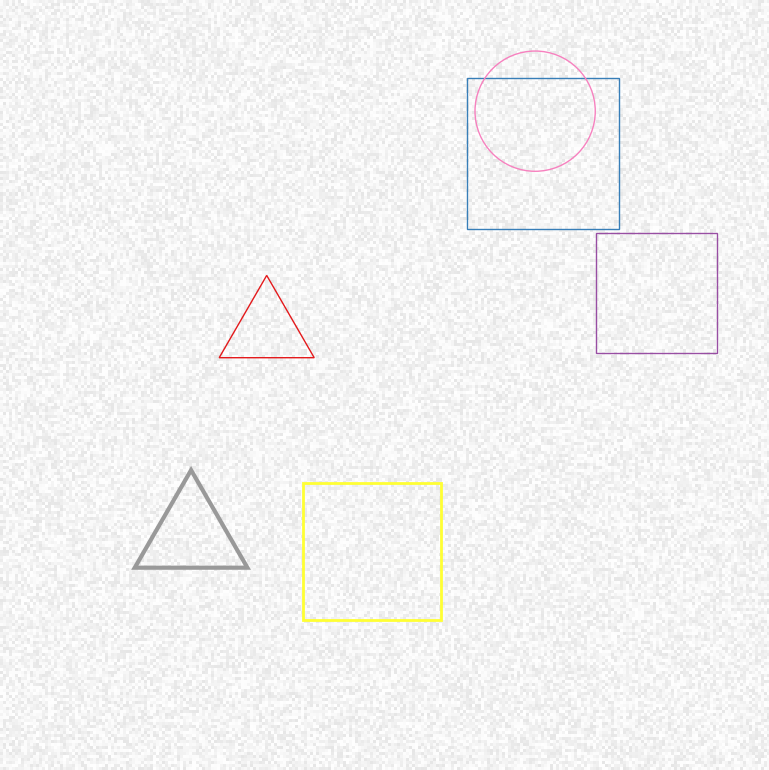[{"shape": "triangle", "thickness": 0.5, "radius": 0.36, "center": [0.346, 0.571]}, {"shape": "square", "thickness": 0.5, "radius": 0.49, "center": [0.705, 0.801]}, {"shape": "square", "thickness": 0.5, "radius": 0.39, "center": [0.853, 0.619]}, {"shape": "square", "thickness": 1, "radius": 0.45, "center": [0.483, 0.284]}, {"shape": "circle", "thickness": 0.5, "radius": 0.39, "center": [0.695, 0.856]}, {"shape": "triangle", "thickness": 1.5, "radius": 0.42, "center": [0.248, 0.305]}]